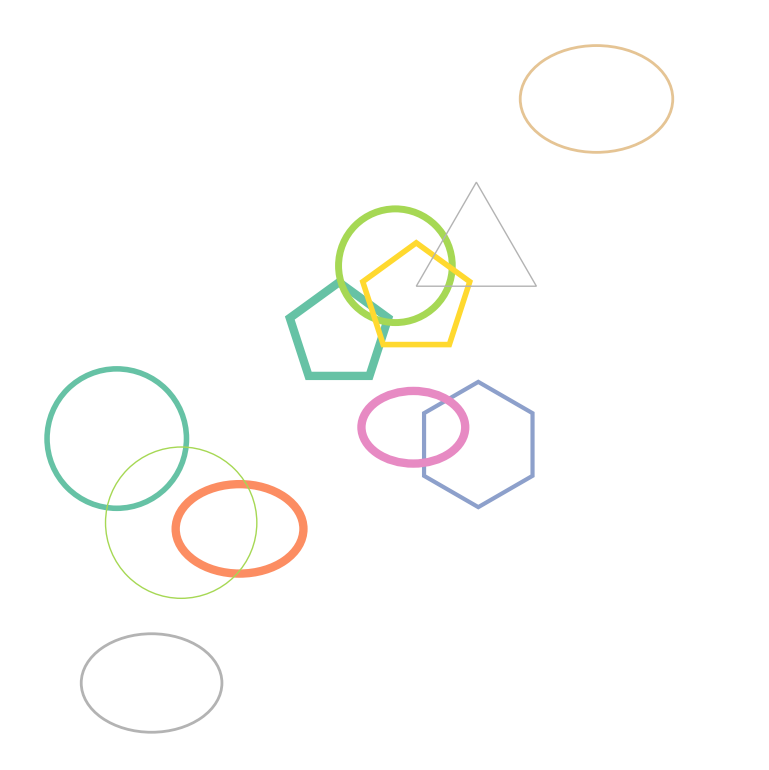[{"shape": "circle", "thickness": 2, "radius": 0.45, "center": [0.152, 0.43]}, {"shape": "pentagon", "thickness": 3, "radius": 0.34, "center": [0.44, 0.566]}, {"shape": "oval", "thickness": 3, "radius": 0.41, "center": [0.311, 0.313]}, {"shape": "hexagon", "thickness": 1.5, "radius": 0.41, "center": [0.621, 0.423]}, {"shape": "oval", "thickness": 3, "radius": 0.34, "center": [0.537, 0.445]}, {"shape": "circle", "thickness": 2.5, "radius": 0.37, "center": [0.514, 0.655]}, {"shape": "circle", "thickness": 0.5, "radius": 0.49, "center": [0.235, 0.321]}, {"shape": "pentagon", "thickness": 2, "radius": 0.37, "center": [0.541, 0.612]}, {"shape": "oval", "thickness": 1, "radius": 0.5, "center": [0.775, 0.871]}, {"shape": "oval", "thickness": 1, "radius": 0.46, "center": [0.197, 0.113]}, {"shape": "triangle", "thickness": 0.5, "radius": 0.45, "center": [0.619, 0.673]}]